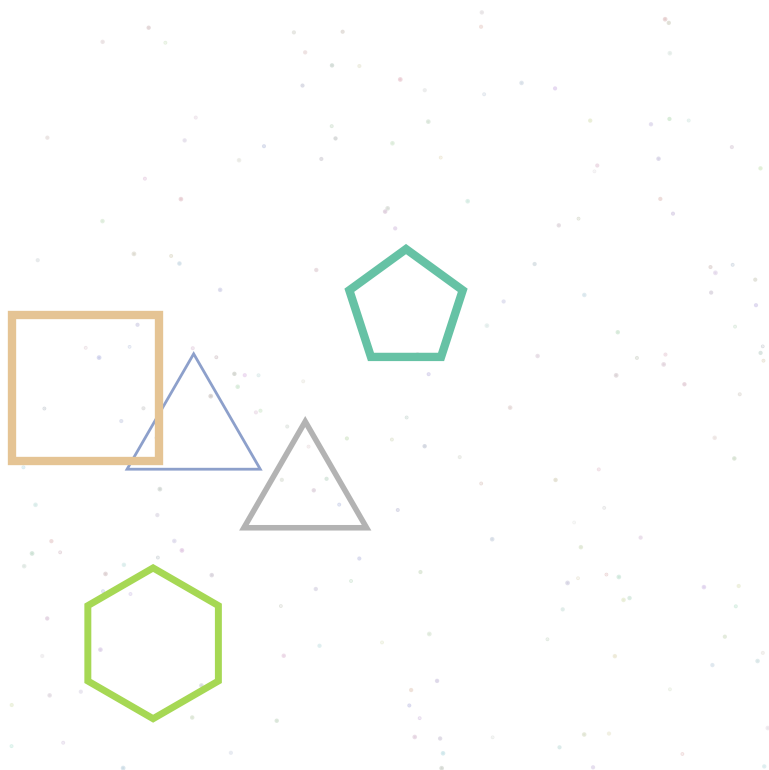[{"shape": "pentagon", "thickness": 3, "radius": 0.39, "center": [0.527, 0.599]}, {"shape": "triangle", "thickness": 1, "radius": 0.5, "center": [0.252, 0.441]}, {"shape": "hexagon", "thickness": 2.5, "radius": 0.49, "center": [0.199, 0.165]}, {"shape": "square", "thickness": 3, "radius": 0.48, "center": [0.111, 0.496]}, {"shape": "triangle", "thickness": 2, "radius": 0.46, "center": [0.396, 0.361]}]